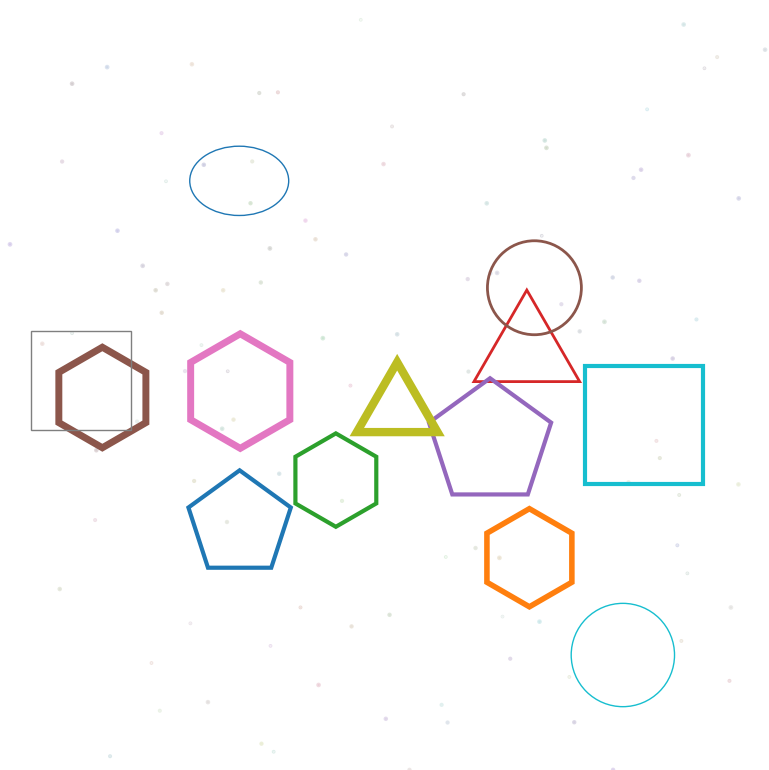[{"shape": "pentagon", "thickness": 1.5, "radius": 0.35, "center": [0.311, 0.319]}, {"shape": "oval", "thickness": 0.5, "radius": 0.32, "center": [0.311, 0.765]}, {"shape": "hexagon", "thickness": 2, "radius": 0.32, "center": [0.688, 0.276]}, {"shape": "hexagon", "thickness": 1.5, "radius": 0.3, "center": [0.436, 0.377]}, {"shape": "triangle", "thickness": 1, "radius": 0.4, "center": [0.684, 0.544]}, {"shape": "pentagon", "thickness": 1.5, "radius": 0.42, "center": [0.636, 0.425]}, {"shape": "circle", "thickness": 1, "radius": 0.31, "center": [0.694, 0.626]}, {"shape": "hexagon", "thickness": 2.5, "radius": 0.33, "center": [0.133, 0.484]}, {"shape": "hexagon", "thickness": 2.5, "radius": 0.37, "center": [0.312, 0.492]}, {"shape": "square", "thickness": 0.5, "radius": 0.32, "center": [0.105, 0.506]}, {"shape": "triangle", "thickness": 3, "radius": 0.3, "center": [0.516, 0.469]}, {"shape": "circle", "thickness": 0.5, "radius": 0.34, "center": [0.809, 0.149]}, {"shape": "square", "thickness": 1.5, "radius": 0.38, "center": [0.836, 0.448]}]